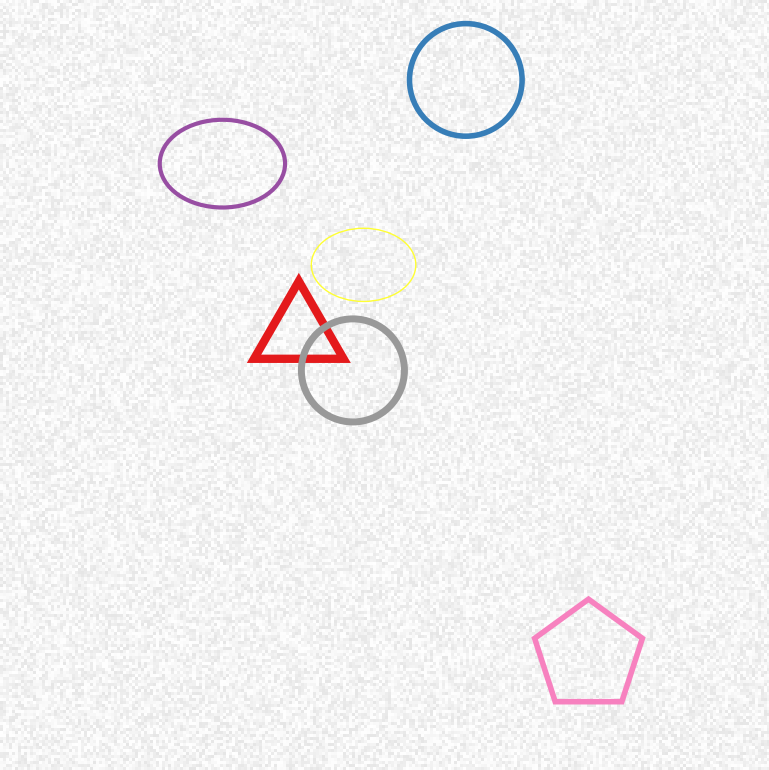[{"shape": "triangle", "thickness": 3, "radius": 0.34, "center": [0.388, 0.568]}, {"shape": "circle", "thickness": 2, "radius": 0.37, "center": [0.605, 0.896]}, {"shape": "oval", "thickness": 1.5, "radius": 0.41, "center": [0.289, 0.787]}, {"shape": "oval", "thickness": 0.5, "radius": 0.34, "center": [0.472, 0.656]}, {"shape": "pentagon", "thickness": 2, "radius": 0.37, "center": [0.764, 0.148]}, {"shape": "circle", "thickness": 2.5, "radius": 0.33, "center": [0.458, 0.519]}]